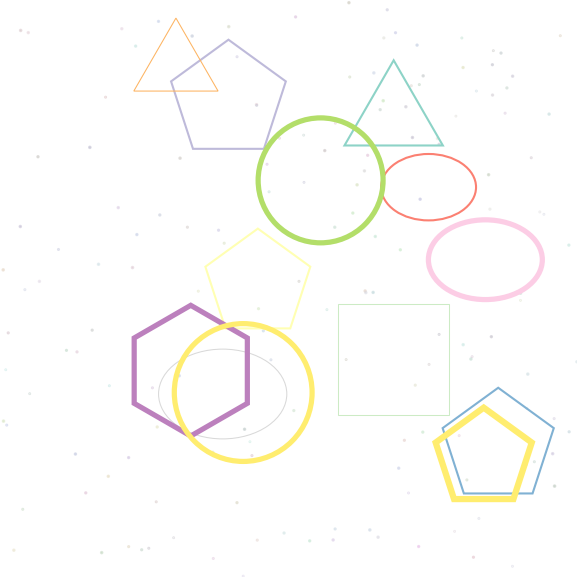[{"shape": "triangle", "thickness": 1, "radius": 0.49, "center": [0.682, 0.796]}, {"shape": "pentagon", "thickness": 1, "radius": 0.48, "center": [0.446, 0.508]}, {"shape": "pentagon", "thickness": 1, "radius": 0.52, "center": [0.396, 0.826]}, {"shape": "oval", "thickness": 1, "radius": 0.41, "center": [0.742, 0.675]}, {"shape": "pentagon", "thickness": 1, "radius": 0.51, "center": [0.863, 0.227]}, {"shape": "triangle", "thickness": 0.5, "radius": 0.42, "center": [0.305, 0.884]}, {"shape": "circle", "thickness": 2.5, "radius": 0.54, "center": [0.555, 0.687]}, {"shape": "oval", "thickness": 2.5, "radius": 0.49, "center": [0.84, 0.549]}, {"shape": "oval", "thickness": 0.5, "radius": 0.56, "center": [0.386, 0.317]}, {"shape": "hexagon", "thickness": 2.5, "radius": 0.57, "center": [0.33, 0.357]}, {"shape": "square", "thickness": 0.5, "radius": 0.48, "center": [0.682, 0.377]}, {"shape": "pentagon", "thickness": 3, "radius": 0.44, "center": [0.838, 0.206]}, {"shape": "circle", "thickness": 2.5, "radius": 0.6, "center": [0.421, 0.319]}]